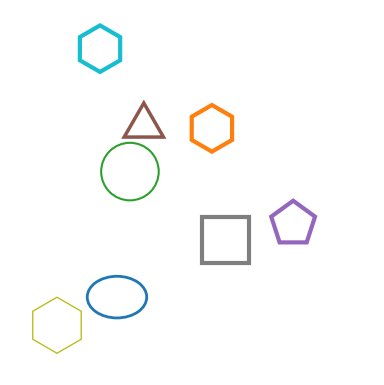[{"shape": "oval", "thickness": 2, "radius": 0.39, "center": [0.304, 0.228]}, {"shape": "hexagon", "thickness": 3, "radius": 0.3, "center": [0.55, 0.667]}, {"shape": "circle", "thickness": 1.5, "radius": 0.37, "center": [0.338, 0.554]}, {"shape": "pentagon", "thickness": 3, "radius": 0.3, "center": [0.761, 0.419]}, {"shape": "triangle", "thickness": 2.5, "radius": 0.29, "center": [0.374, 0.673]}, {"shape": "square", "thickness": 3, "radius": 0.3, "center": [0.585, 0.377]}, {"shape": "hexagon", "thickness": 1, "radius": 0.36, "center": [0.148, 0.155]}, {"shape": "hexagon", "thickness": 3, "radius": 0.3, "center": [0.26, 0.874]}]